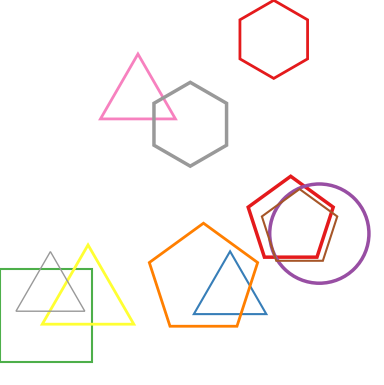[{"shape": "hexagon", "thickness": 2, "radius": 0.51, "center": [0.711, 0.898]}, {"shape": "pentagon", "thickness": 2.5, "radius": 0.58, "center": [0.755, 0.426]}, {"shape": "triangle", "thickness": 1.5, "radius": 0.54, "center": [0.598, 0.238]}, {"shape": "square", "thickness": 1.5, "radius": 0.6, "center": [0.12, 0.18]}, {"shape": "circle", "thickness": 2.5, "radius": 0.64, "center": [0.829, 0.393]}, {"shape": "pentagon", "thickness": 2, "radius": 0.74, "center": [0.529, 0.272]}, {"shape": "triangle", "thickness": 2, "radius": 0.69, "center": [0.229, 0.227]}, {"shape": "pentagon", "thickness": 1.5, "radius": 0.51, "center": [0.778, 0.406]}, {"shape": "triangle", "thickness": 2, "radius": 0.56, "center": [0.358, 0.747]}, {"shape": "hexagon", "thickness": 2.5, "radius": 0.54, "center": [0.494, 0.677]}, {"shape": "triangle", "thickness": 1, "radius": 0.52, "center": [0.131, 0.243]}]